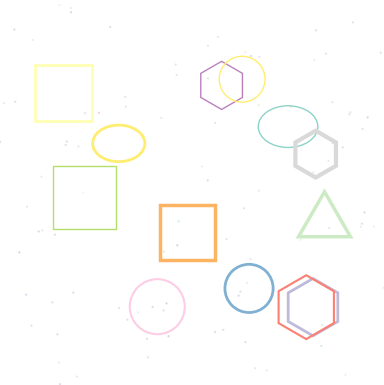[{"shape": "oval", "thickness": 1, "radius": 0.39, "center": [0.748, 0.671]}, {"shape": "square", "thickness": 2, "radius": 0.37, "center": [0.164, 0.759]}, {"shape": "hexagon", "thickness": 2, "radius": 0.37, "center": [0.813, 0.202]}, {"shape": "hexagon", "thickness": 1.5, "radius": 0.41, "center": [0.795, 0.202]}, {"shape": "circle", "thickness": 2, "radius": 0.31, "center": [0.647, 0.251]}, {"shape": "square", "thickness": 2.5, "radius": 0.35, "center": [0.487, 0.396]}, {"shape": "square", "thickness": 1, "radius": 0.41, "center": [0.22, 0.487]}, {"shape": "circle", "thickness": 1.5, "radius": 0.36, "center": [0.409, 0.203]}, {"shape": "hexagon", "thickness": 3, "radius": 0.3, "center": [0.82, 0.6]}, {"shape": "hexagon", "thickness": 1, "radius": 0.31, "center": [0.576, 0.778]}, {"shape": "triangle", "thickness": 2.5, "radius": 0.39, "center": [0.843, 0.424]}, {"shape": "oval", "thickness": 2, "radius": 0.34, "center": [0.308, 0.628]}, {"shape": "circle", "thickness": 1, "radius": 0.3, "center": [0.629, 0.794]}]